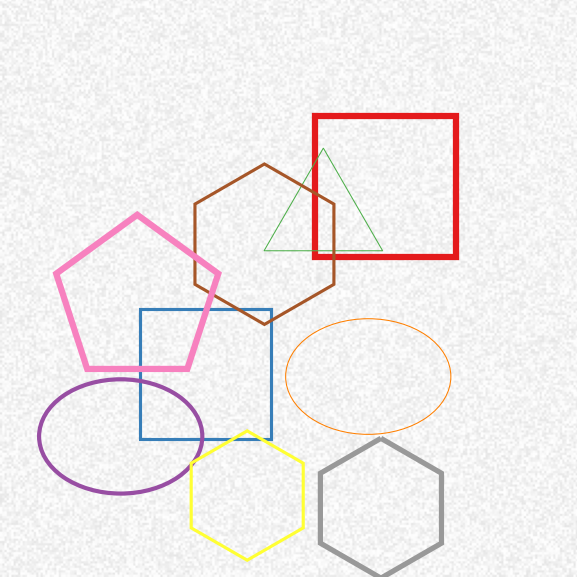[{"shape": "square", "thickness": 3, "radius": 0.61, "center": [0.667, 0.676]}, {"shape": "square", "thickness": 1.5, "radius": 0.56, "center": [0.356, 0.351]}, {"shape": "triangle", "thickness": 0.5, "radius": 0.59, "center": [0.56, 0.624]}, {"shape": "oval", "thickness": 2, "radius": 0.71, "center": [0.209, 0.243]}, {"shape": "oval", "thickness": 0.5, "radius": 0.72, "center": [0.638, 0.347]}, {"shape": "hexagon", "thickness": 1.5, "radius": 0.56, "center": [0.428, 0.141]}, {"shape": "hexagon", "thickness": 1.5, "radius": 0.69, "center": [0.458, 0.576]}, {"shape": "pentagon", "thickness": 3, "radius": 0.74, "center": [0.238, 0.48]}, {"shape": "hexagon", "thickness": 2.5, "radius": 0.61, "center": [0.66, 0.119]}]